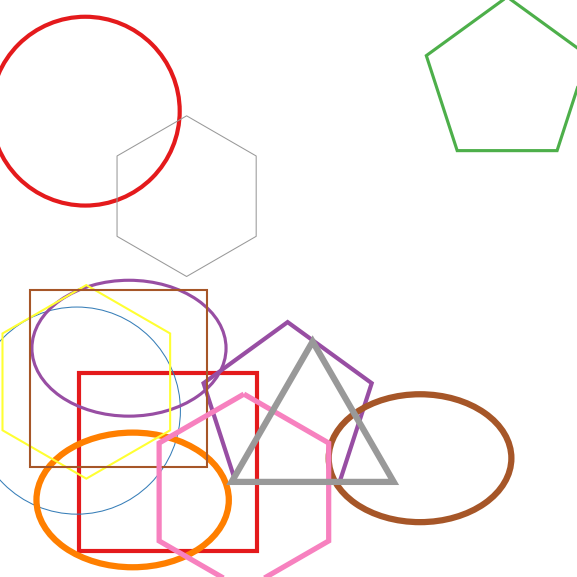[{"shape": "square", "thickness": 2, "radius": 0.77, "center": [0.291, 0.199]}, {"shape": "circle", "thickness": 2, "radius": 0.82, "center": [0.148, 0.807]}, {"shape": "circle", "thickness": 0.5, "radius": 0.9, "center": [0.133, 0.288]}, {"shape": "pentagon", "thickness": 1.5, "radius": 0.74, "center": [0.878, 0.857]}, {"shape": "oval", "thickness": 1.5, "radius": 0.84, "center": [0.223, 0.396]}, {"shape": "pentagon", "thickness": 2, "radius": 0.77, "center": [0.498, 0.288]}, {"shape": "oval", "thickness": 3, "radius": 0.83, "center": [0.23, 0.133]}, {"shape": "hexagon", "thickness": 1, "radius": 0.84, "center": [0.149, 0.338]}, {"shape": "square", "thickness": 1, "radius": 0.77, "center": [0.204, 0.344]}, {"shape": "oval", "thickness": 3, "radius": 0.79, "center": [0.727, 0.206]}, {"shape": "hexagon", "thickness": 2.5, "radius": 0.85, "center": [0.422, 0.147]}, {"shape": "triangle", "thickness": 3, "radius": 0.81, "center": [0.541, 0.246]}, {"shape": "hexagon", "thickness": 0.5, "radius": 0.7, "center": [0.323, 0.659]}]